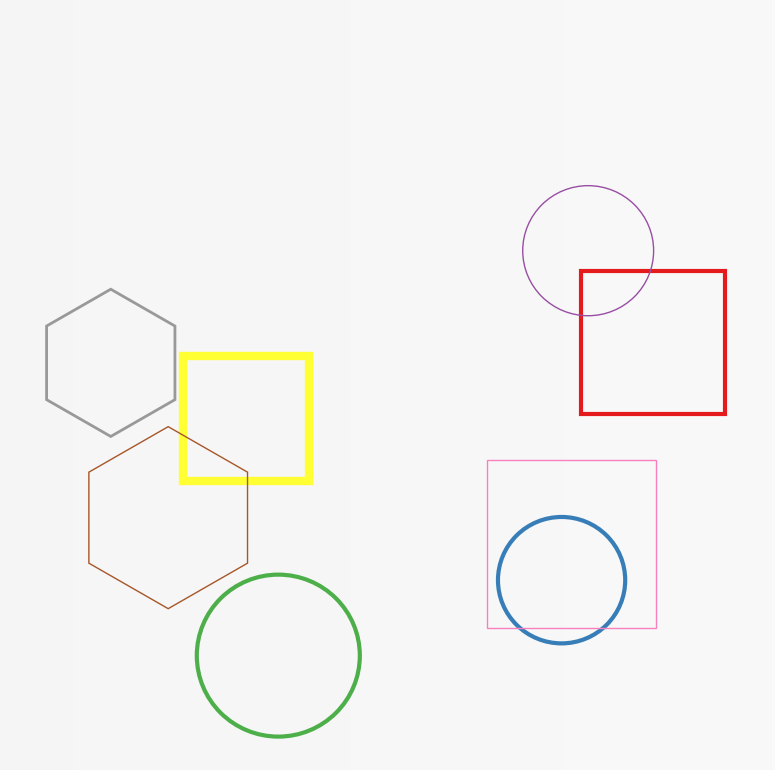[{"shape": "square", "thickness": 1.5, "radius": 0.46, "center": [0.842, 0.555]}, {"shape": "circle", "thickness": 1.5, "radius": 0.41, "center": [0.725, 0.247]}, {"shape": "circle", "thickness": 1.5, "radius": 0.53, "center": [0.359, 0.149]}, {"shape": "circle", "thickness": 0.5, "radius": 0.42, "center": [0.759, 0.674]}, {"shape": "square", "thickness": 3, "radius": 0.41, "center": [0.317, 0.456]}, {"shape": "hexagon", "thickness": 0.5, "radius": 0.59, "center": [0.217, 0.328]}, {"shape": "square", "thickness": 0.5, "radius": 0.55, "center": [0.737, 0.294]}, {"shape": "hexagon", "thickness": 1, "radius": 0.48, "center": [0.143, 0.529]}]